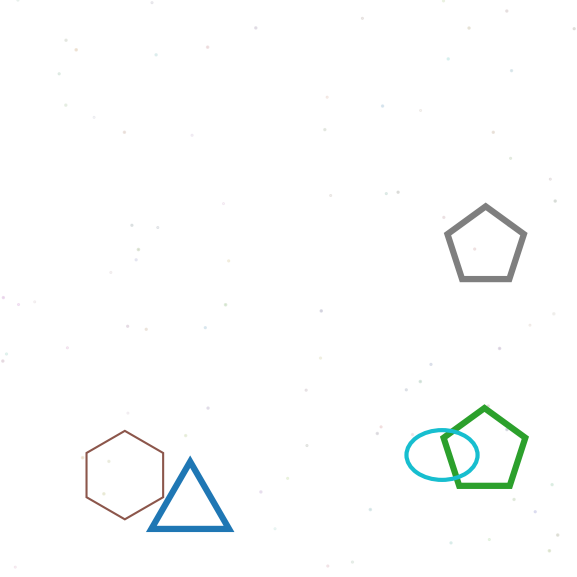[{"shape": "triangle", "thickness": 3, "radius": 0.39, "center": [0.329, 0.122]}, {"shape": "pentagon", "thickness": 3, "radius": 0.37, "center": [0.839, 0.218]}, {"shape": "hexagon", "thickness": 1, "radius": 0.38, "center": [0.216, 0.176]}, {"shape": "pentagon", "thickness": 3, "radius": 0.35, "center": [0.841, 0.572]}, {"shape": "oval", "thickness": 2, "radius": 0.31, "center": [0.765, 0.211]}]